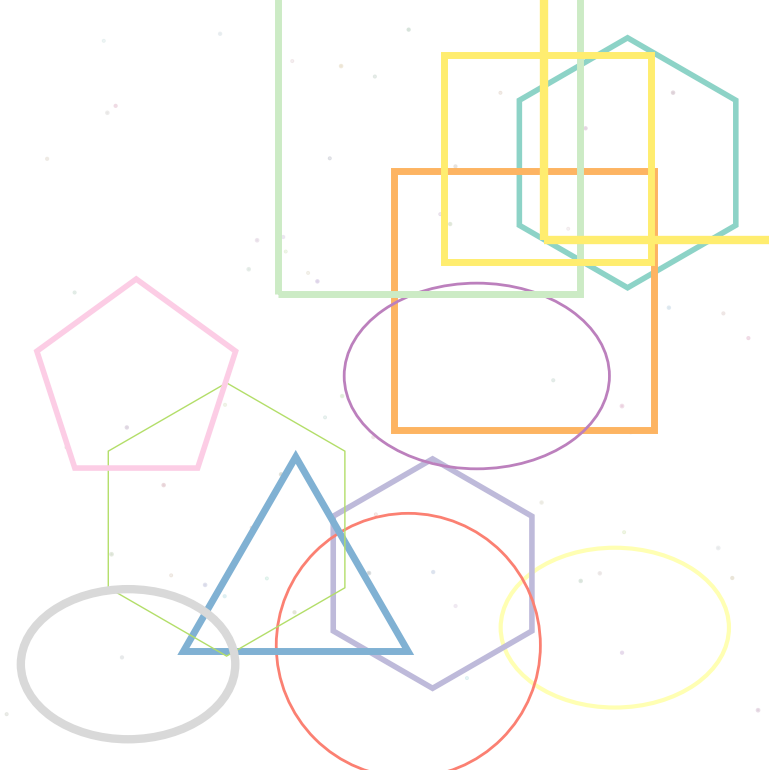[{"shape": "hexagon", "thickness": 2, "radius": 0.81, "center": [0.815, 0.789]}, {"shape": "oval", "thickness": 1.5, "radius": 0.74, "center": [0.798, 0.185]}, {"shape": "hexagon", "thickness": 2, "radius": 0.74, "center": [0.562, 0.255]}, {"shape": "circle", "thickness": 1, "radius": 0.86, "center": [0.53, 0.162]}, {"shape": "triangle", "thickness": 2.5, "radius": 0.84, "center": [0.384, 0.238]}, {"shape": "square", "thickness": 2.5, "radius": 0.84, "center": [0.68, 0.61]}, {"shape": "hexagon", "thickness": 0.5, "radius": 0.89, "center": [0.294, 0.325]}, {"shape": "pentagon", "thickness": 2, "radius": 0.68, "center": [0.177, 0.502]}, {"shape": "oval", "thickness": 3, "radius": 0.7, "center": [0.166, 0.137]}, {"shape": "oval", "thickness": 1, "radius": 0.86, "center": [0.619, 0.512]}, {"shape": "square", "thickness": 2.5, "radius": 0.98, "center": [0.558, 0.814]}, {"shape": "square", "thickness": 3, "radius": 0.82, "center": [0.871, 0.852]}, {"shape": "square", "thickness": 2.5, "radius": 0.67, "center": [0.711, 0.795]}]